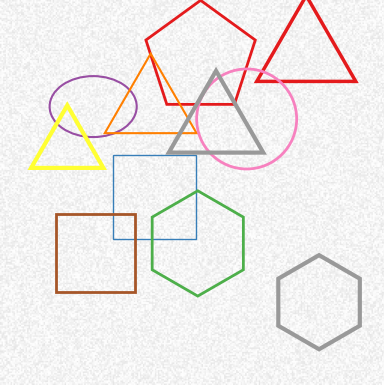[{"shape": "pentagon", "thickness": 2, "radius": 0.75, "center": [0.521, 0.85]}, {"shape": "triangle", "thickness": 2.5, "radius": 0.74, "center": [0.795, 0.863]}, {"shape": "square", "thickness": 1, "radius": 0.55, "center": [0.401, 0.487]}, {"shape": "hexagon", "thickness": 2, "radius": 0.68, "center": [0.514, 0.368]}, {"shape": "oval", "thickness": 1.5, "radius": 0.57, "center": [0.242, 0.723]}, {"shape": "triangle", "thickness": 1.5, "radius": 0.69, "center": [0.391, 0.723]}, {"shape": "triangle", "thickness": 3, "radius": 0.54, "center": [0.175, 0.618]}, {"shape": "square", "thickness": 2, "radius": 0.51, "center": [0.248, 0.343]}, {"shape": "circle", "thickness": 2, "radius": 0.65, "center": [0.641, 0.691]}, {"shape": "triangle", "thickness": 3, "radius": 0.71, "center": [0.561, 0.674]}, {"shape": "hexagon", "thickness": 3, "radius": 0.61, "center": [0.829, 0.215]}]